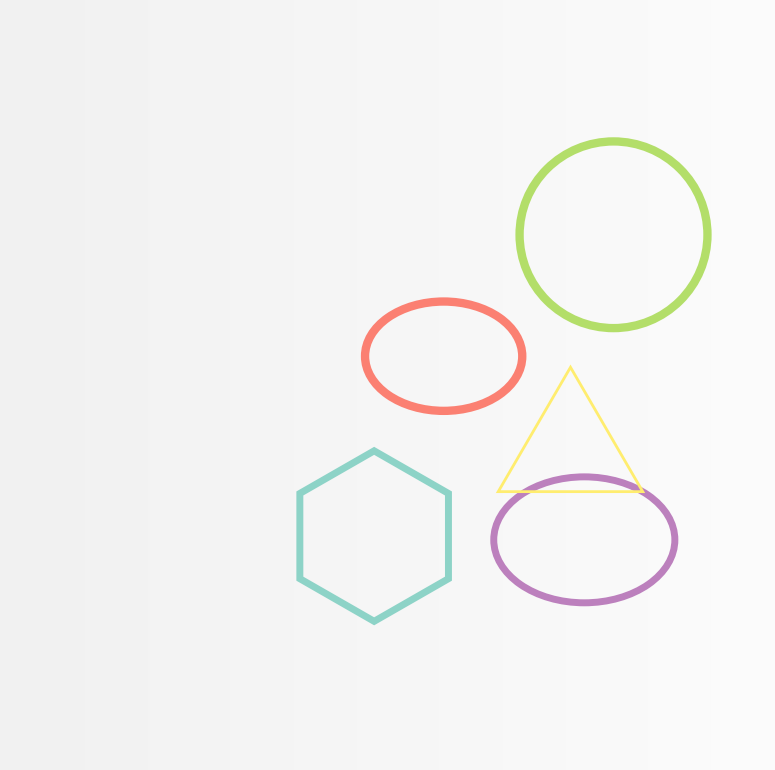[{"shape": "hexagon", "thickness": 2.5, "radius": 0.55, "center": [0.483, 0.304]}, {"shape": "oval", "thickness": 3, "radius": 0.51, "center": [0.572, 0.537]}, {"shape": "circle", "thickness": 3, "radius": 0.61, "center": [0.792, 0.695]}, {"shape": "oval", "thickness": 2.5, "radius": 0.58, "center": [0.754, 0.299]}, {"shape": "triangle", "thickness": 1, "radius": 0.54, "center": [0.736, 0.415]}]